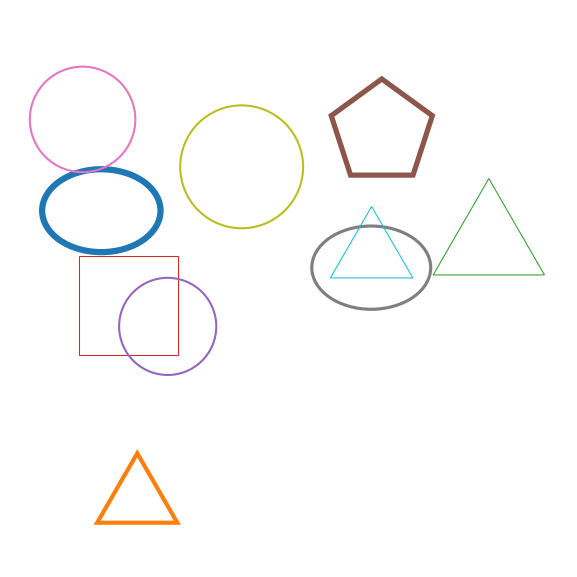[{"shape": "oval", "thickness": 3, "radius": 0.51, "center": [0.175, 0.634]}, {"shape": "triangle", "thickness": 2, "radius": 0.4, "center": [0.238, 0.134]}, {"shape": "triangle", "thickness": 0.5, "radius": 0.56, "center": [0.846, 0.579]}, {"shape": "square", "thickness": 0.5, "radius": 0.43, "center": [0.222, 0.47]}, {"shape": "circle", "thickness": 1, "radius": 0.42, "center": [0.29, 0.434]}, {"shape": "pentagon", "thickness": 2.5, "radius": 0.46, "center": [0.661, 0.77]}, {"shape": "circle", "thickness": 1, "radius": 0.46, "center": [0.143, 0.792]}, {"shape": "oval", "thickness": 1.5, "radius": 0.51, "center": [0.643, 0.536]}, {"shape": "circle", "thickness": 1, "radius": 0.53, "center": [0.418, 0.71]}, {"shape": "triangle", "thickness": 0.5, "radius": 0.41, "center": [0.644, 0.559]}]